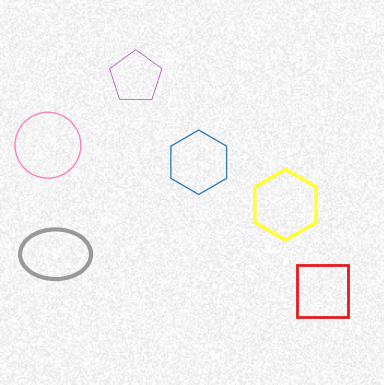[{"shape": "square", "thickness": 2, "radius": 0.33, "center": [0.837, 0.245]}, {"shape": "hexagon", "thickness": 1, "radius": 0.42, "center": [0.516, 0.579]}, {"shape": "pentagon", "thickness": 0.5, "radius": 0.36, "center": [0.353, 0.8]}, {"shape": "hexagon", "thickness": 2.5, "radius": 0.46, "center": [0.742, 0.468]}, {"shape": "circle", "thickness": 1, "radius": 0.43, "center": [0.124, 0.623]}, {"shape": "oval", "thickness": 3, "radius": 0.46, "center": [0.144, 0.34]}]